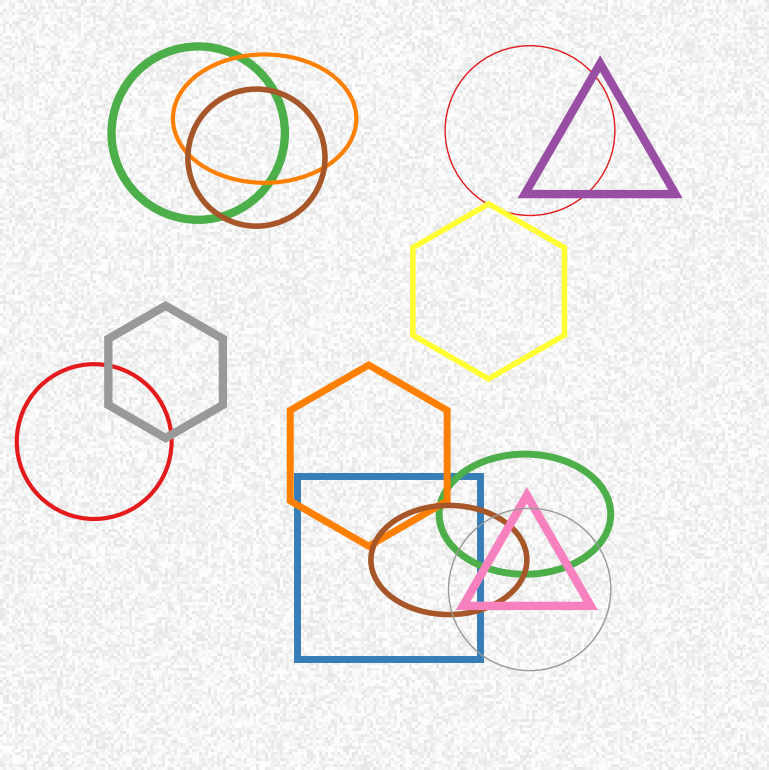[{"shape": "circle", "thickness": 1.5, "radius": 0.5, "center": [0.122, 0.427]}, {"shape": "circle", "thickness": 0.5, "radius": 0.55, "center": [0.688, 0.83]}, {"shape": "square", "thickness": 2.5, "radius": 0.59, "center": [0.505, 0.263]}, {"shape": "circle", "thickness": 3, "radius": 0.56, "center": [0.257, 0.827]}, {"shape": "oval", "thickness": 2.5, "radius": 0.56, "center": [0.682, 0.332]}, {"shape": "triangle", "thickness": 3, "radius": 0.56, "center": [0.779, 0.804]}, {"shape": "oval", "thickness": 1.5, "radius": 0.6, "center": [0.344, 0.846]}, {"shape": "hexagon", "thickness": 2.5, "radius": 0.59, "center": [0.479, 0.408]}, {"shape": "hexagon", "thickness": 2, "radius": 0.57, "center": [0.635, 0.622]}, {"shape": "circle", "thickness": 2, "radius": 0.45, "center": [0.333, 0.795]}, {"shape": "oval", "thickness": 2, "radius": 0.51, "center": [0.583, 0.273]}, {"shape": "triangle", "thickness": 3, "radius": 0.48, "center": [0.684, 0.261]}, {"shape": "hexagon", "thickness": 3, "radius": 0.43, "center": [0.215, 0.517]}, {"shape": "circle", "thickness": 0.5, "radius": 0.53, "center": [0.688, 0.234]}]